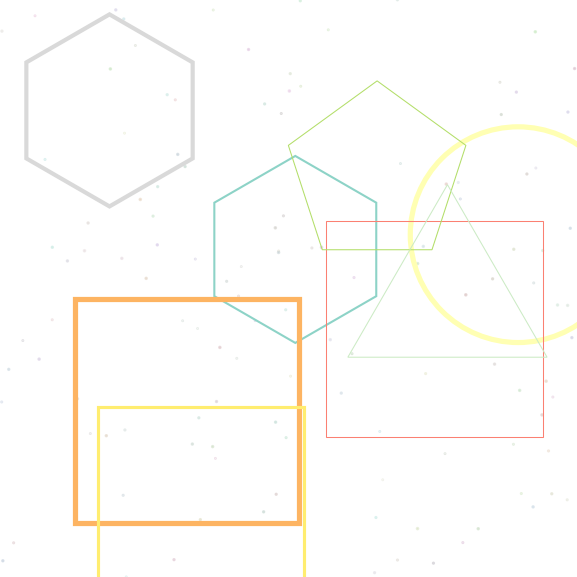[{"shape": "hexagon", "thickness": 1, "radius": 0.81, "center": [0.511, 0.567]}, {"shape": "circle", "thickness": 2.5, "radius": 0.93, "center": [0.897, 0.593]}, {"shape": "square", "thickness": 0.5, "radius": 0.94, "center": [0.752, 0.429]}, {"shape": "square", "thickness": 2.5, "radius": 0.97, "center": [0.323, 0.287]}, {"shape": "pentagon", "thickness": 0.5, "radius": 0.81, "center": [0.653, 0.697]}, {"shape": "hexagon", "thickness": 2, "radius": 0.83, "center": [0.19, 0.808]}, {"shape": "triangle", "thickness": 0.5, "radius": 1.0, "center": [0.775, 0.48]}, {"shape": "square", "thickness": 1.5, "radius": 0.89, "center": [0.348, 0.116]}]